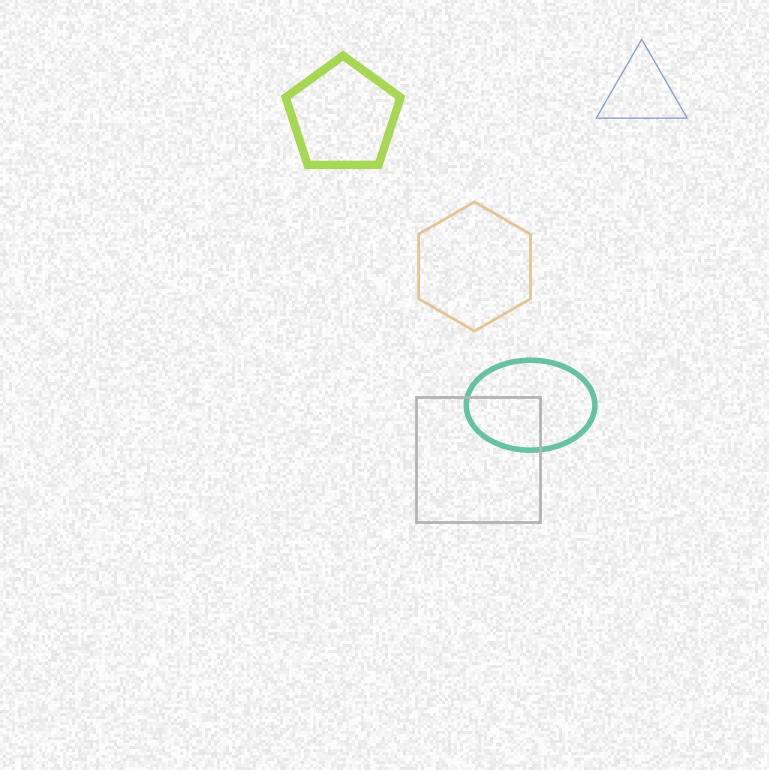[{"shape": "oval", "thickness": 2, "radius": 0.42, "center": [0.689, 0.474]}, {"shape": "triangle", "thickness": 0.5, "radius": 0.34, "center": [0.833, 0.881]}, {"shape": "pentagon", "thickness": 3, "radius": 0.39, "center": [0.446, 0.849]}, {"shape": "hexagon", "thickness": 1, "radius": 0.42, "center": [0.616, 0.654]}, {"shape": "square", "thickness": 1, "radius": 0.4, "center": [0.621, 0.403]}]